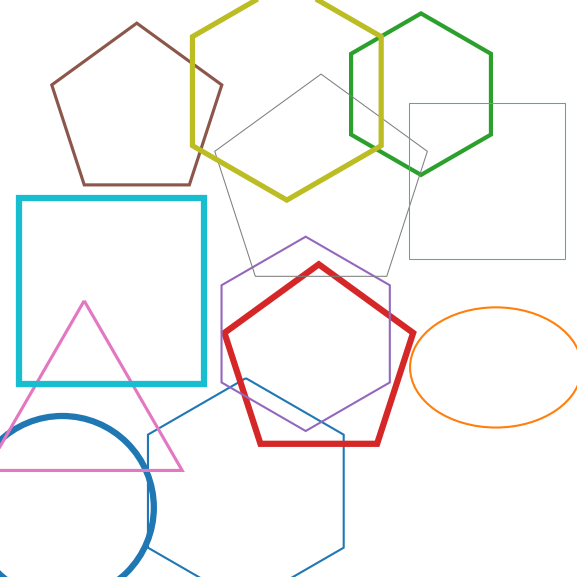[{"shape": "hexagon", "thickness": 1, "radius": 0.98, "center": [0.426, 0.149]}, {"shape": "circle", "thickness": 3, "radius": 0.79, "center": [0.108, 0.12]}, {"shape": "oval", "thickness": 1, "radius": 0.74, "center": [0.859, 0.363]}, {"shape": "hexagon", "thickness": 2, "radius": 0.7, "center": [0.729, 0.836]}, {"shape": "pentagon", "thickness": 3, "radius": 0.86, "center": [0.552, 0.37]}, {"shape": "hexagon", "thickness": 1, "radius": 0.84, "center": [0.529, 0.421]}, {"shape": "pentagon", "thickness": 1.5, "radius": 0.77, "center": [0.237, 0.804]}, {"shape": "triangle", "thickness": 1.5, "radius": 0.98, "center": [0.146, 0.282]}, {"shape": "pentagon", "thickness": 0.5, "radius": 0.97, "center": [0.556, 0.677]}, {"shape": "hexagon", "thickness": 2.5, "radius": 0.94, "center": [0.497, 0.841]}, {"shape": "square", "thickness": 3, "radius": 0.8, "center": [0.193, 0.495]}, {"shape": "square", "thickness": 0.5, "radius": 0.68, "center": [0.843, 0.686]}]